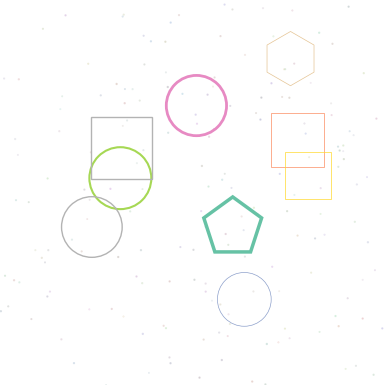[{"shape": "pentagon", "thickness": 2.5, "radius": 0.39, "center": [0.604, 0.41]}, {"shape": "square", "thickness": 0.5, "radius": 0.35, "center": [0.773, 0.636]}, {"shape": "circle", "thickness": 0.5, "radius": 0.35, "center": [0.635, 0.222]}, {"shape": "circle", "thickness": 2, "radius": 0.39, "center": [0.51, 0.726]}, {"shape": "circle", "thickness": 1.5, "radius": 0.4, "center": [0.313, 0.537]}, {"shape": "square", "thickness": 0.5, "radius": 0.3, "center": [0.8, 0.544]}, {"shape": "hexagon", "thickness": 0.5, "radius": 0.35, "center": [0.755, 0.848]}, {"shape": "square", "thickness": 1, "radius": 0.4, "center": [0.315, 0.616]}, {"shape": "circle", "thickness": 1, "radius": 0.39, "center": [0.239, 0.41]}]